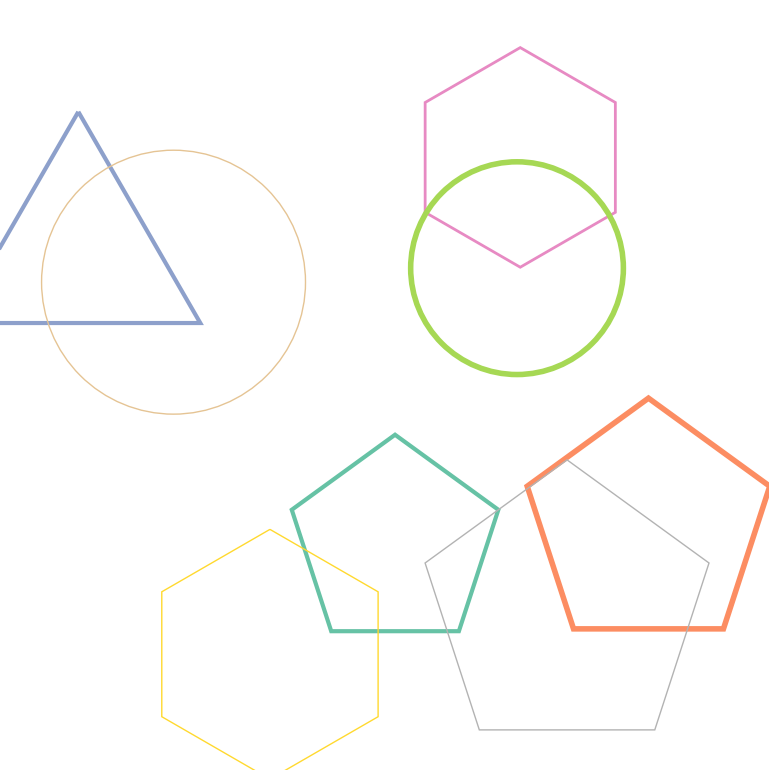[{"shape": "pentagon", "thickness": 1.5, "radius": 0.71, "center": [0.513, 0.294]}, {"shape": "pentagon", "thickness": 2, "radius": 0.83, "center": [0.842, 0.317]}, {"shape": "triangle", "thickness": 1.5, "radius": 0.91, "center": [0.102, 0.672]}, {"shape": "hexagon", "thickness": 1, "radius": 0.71, "center": [0.676, 0.796]}, {"shape": "circle", "thickness": 2, "radius": 0.69, "center": [0.671, 0.652]}, {"shape": "hexagon", "thickness": 0.5, "radius": 0.81, "center": [0.351, 0.15]}, {"shape": "circle", "thickness": 0.5, "radius": 0.86, "center": [0.225, 0.634]}, {"shape": "pentagon", "thickness": 0.5, "radius": 0.97, "center": [0.736, 0.209]}]